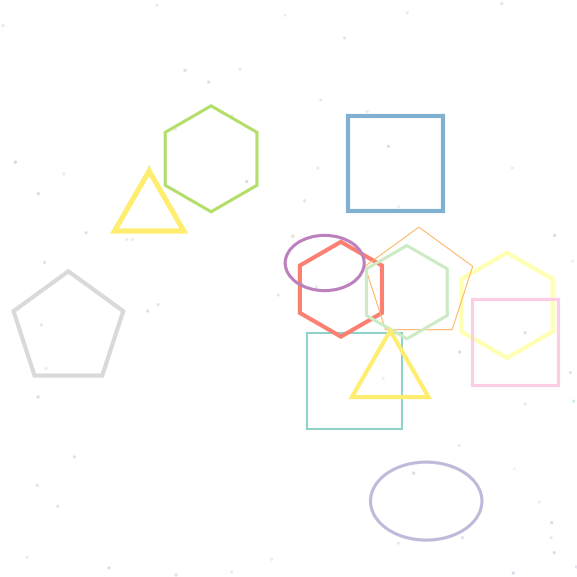[{"shape": "square", "thickness": 1, "radius": 0.41, "center": [0.614, 0.339]}, {"shape": "hexagon", "thickness": 2, "radius": 0.46, "center": [0.878, 0.47]}, {"shape": "oval", "thickness": 1.5, "radius": 0.48, "center": [0.738, 0.131]}, {"shape": "hexagon", "thickness": 2, "radius": 0.41, "center": [0.59, 0.498]}, {"shape": "square", "thickness": 2, "radius": 0.41, "center": [0.685, 0.716]}, {"shape": "pentagon", "thickness": 0.5, "radius": 0.49, "center": [0.725, 0.508]}, {"shape": "hexagon", "thickness": 1.5, "radius": 0.46, "center": [0.366, 0.724]}, {"shape": "square", "thickness": 1.5, "radius": 0.37, "center": [0.892, 0.406]}, {"shape": "pentagon", "thickness": 2, "radius": 0.5, "center": [0.118, 0.43]}, {"shape": "oval", "thickness": 1.5, "radius": 0.34, "center": [0.562, 0.544]}, {"shape": "hexagon", "thickness": 1.5, "radius": 0.4, "center": [0.705, 0.493]}, {"shape": "triangle", "thickness": 2, "radius": 0.38, "center": [0.676, 0.35]}, {"shape": "triangle", "thickness": 2.5, "radius": 0.35, "center": [0.258, 0.634]}]